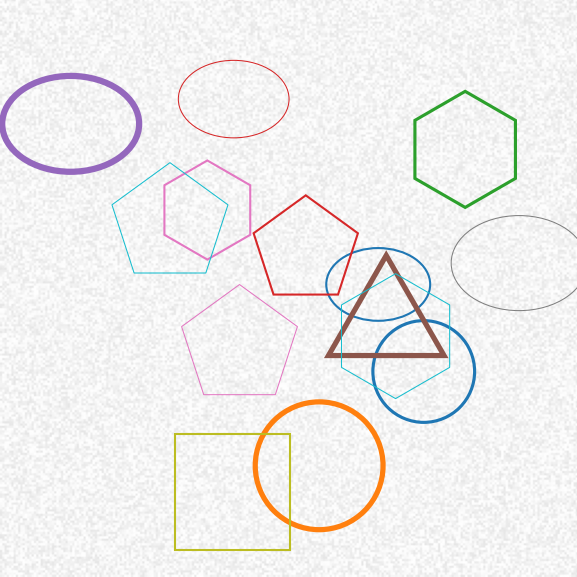[{"shape": "circle", "thickness": 1.5, "radius": 0.44, "center": [0.734, 0.356]}, {"shape": "oval", "thickness": 1, "radius": 0.45, "center": [0.655, 0.507]}, {"shape": "circle", "thickness": 2.5, "radius": 0.55, "center": [0.553, 0.193]}, {"shape": "hexagon", "thickness": 1.5, "radius": 0.5, "center": [0.805, 0.74]}, {"shape": "oval", "thickness": 0.5, "radius": 0.48, "center": [0.405, 0.828]}, {"shape": "pentagon", "thickness": 1, "radius": 0.47, "center": [0.529, 0.566]}, {"shape": "oval", "thickness": 3, "radius": 0.59, "center": [0.122, 0.785]}, {"shape": "triangle", "thickness": 2.5, "radius": 0.58, "center": [0.669, 0.441]}, {"shape": "pentagon", "thickness": 0.5, "radius": 0.53, "center": [0.415, 0.401]}, {"shape": "hexagon", "thickness": 1, "radius": 0.43, "center": [0.359, 0.635]}, {"shape": "oval", "thickness": 0.5, "radius": 0.59, "center": [0.899, 0.544]}, {"shape": "square", "thickness": 1, "radius": 0.5, "center": [0.403, 0.148]}, {"shape": "hexagon", "thickness": 0.5, "radius": 0.54, "center": [0.685, 0.417]}, {"shape": "pentagon", "thickness": 0.5, "radius": 0.53, "center": [0.294, 0.612]}]